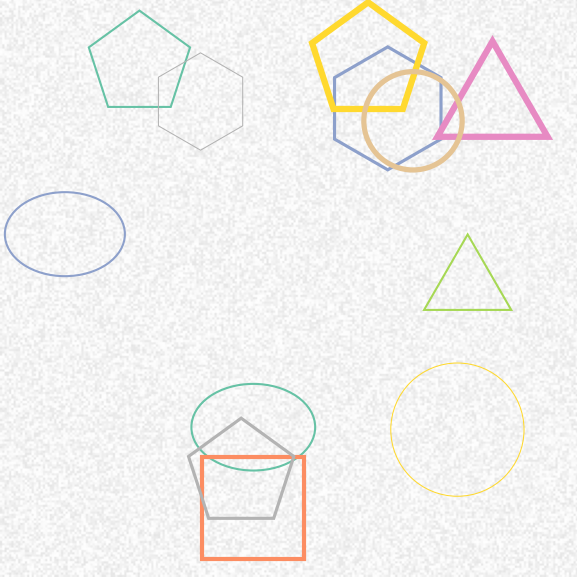[{"shape": "pentagon", "thickness": 1, "radius": 0.46, "center": [0.241, 0.889]}, {"shape": "oval", "thickness": 1, "radius": 0.54, "center": [0.439, 0.259]}, {"shape": "square", "thickness": 2, "radius": 0.44, "center": [0.438, 0.119]}, {"shape": "hexagon", "thickness": 1.5, "radius": 0.53, "center": [0.671, 0.812]}, {"shape": "oval", "thickness": 1, "radius": 0.52, "center": [0.112, 0.594]}, {"shape": "triangle", "thickness": 3, "radius": 0.55, "center": [0.853, 0.817]}, {"shape": "triangle", "thickness": 1, "radius": 0.44, "center": [0.81, 0.506]}, {"shape": "circle", "thickness": 0.5, "radius": 0.58, "center": [0.792, 0.255]}, {"shape": "pentagon", "thickness": 3, "radius": 0.51, "center": [0.638, 0.893]}, {"shape": "circle", "thickness": 2.5, "radius": 0.43, "center": [0.715, 0.79]}, {"shape": "hexagon", "thickness": 0.5, "radius": 0.42, "center": [0.347, 0.823]}, {"shape": "pentagon", "thickness": 1.5, "radius": 0.48, "center": [0.418, 0.179]}]